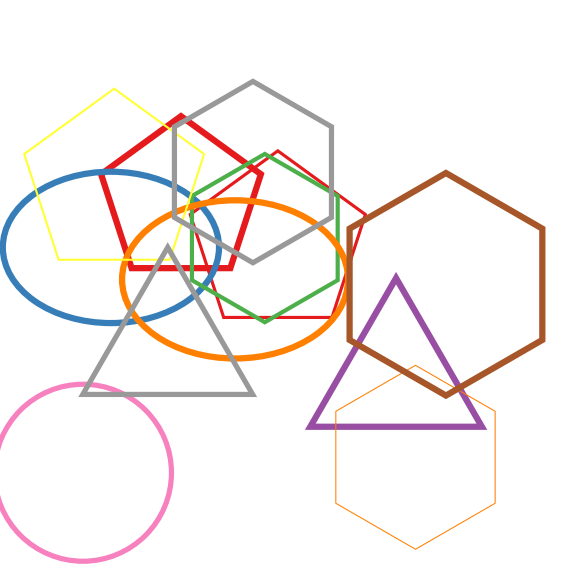[{"shape": "pentagon", "thickness": 3, "radius": 0.73, "center": [0.313, 0.652]}, {"shape": "pentagon", "thickness": 1.5, "radius": 0.8, "center": [0.481, 0.578]}, {"shape": "oval", "thickness": 3, "radius": 0.94, "center": [0.192, 0.571]}, {"shape": "hexagon", "thickness": 2, "radius": 0.73, "center": [0.459, 0.587]}, {"shape": "triangle", "thickness": 3, "radius": 0.86, "center": [0.686, 0.346]}, {"shape": "hexagon", "thickness": 0.5, "radius": 0.8, "center": [0.719, 0.207]}, {"shape": "oval", "thickness": 3, "radius": 0.98, "center": [0.407, 0.515]}, {"shape": "pentagon", "thickness": 1, "radius": 0.82, "center": [0.198, 0.682]}, {"shape": "hexagon", "thickness": 3, "radius": 0.96, "center": [0.772, 0.507]}, {"shape": "circle", "thickness": 2.5, "radius": 0.77, "center": [0.144, 0.181]}, {"shape": "hexagon", "thickness": 2.5, "radius": 0.79, "center": [0.438, 0.701]}, {"shape": "triangle", "thickness": 2.5, "radius": 0.85, "center": [0.29, 0.401]}]